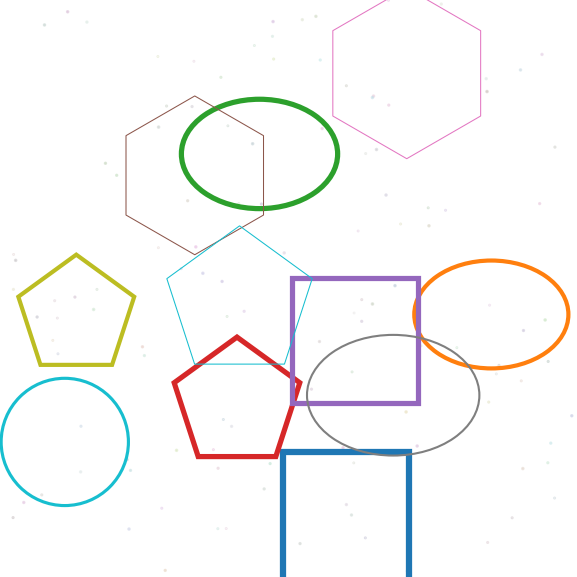[{"shape": "square", "thickness": 3, "radius": 0.55, "center": [0.6, 0.107]}, {"shape": "oval", "thickness": 2, "radius": 0.67, "center": [0.851, 0.455]}, {"shape": "oval", "thickness": 2.5, "radius": 0.68, "center": [0.449, 0.733]}, {"shape": "pentagon", "thickness": 2.5, "radius": 0.57, "center": [0.41, 0.301]}, {"shape": "square", "thickness": 2.5, "radius": 0.54, "center": [0.614, 0.41]}, {"shape": "hexagon", "thickness": 0.5, "radius": 0.69, "center": [0.337, 0.696]}, {"shape": "hexagon", "thickness": 0.5, "radius": 0.74, "center": [0.704, 0.872]}, {"shape": "oval", "thickness": 1, "radius": 0.75, "center": [0.681, 0.315]}, {"shape": "pentagon", "thickness": 2, "radius": 0.53, "center": [0.132, 0.453]}, {"shape": "circle", "thickness": 1.5, "radius": 0.55, "center": [0.112, 0.234]}, {"shape": "pentagon", "thickness": 0.5, "radius": 0.66, "center": [0.415, 0.476]}]